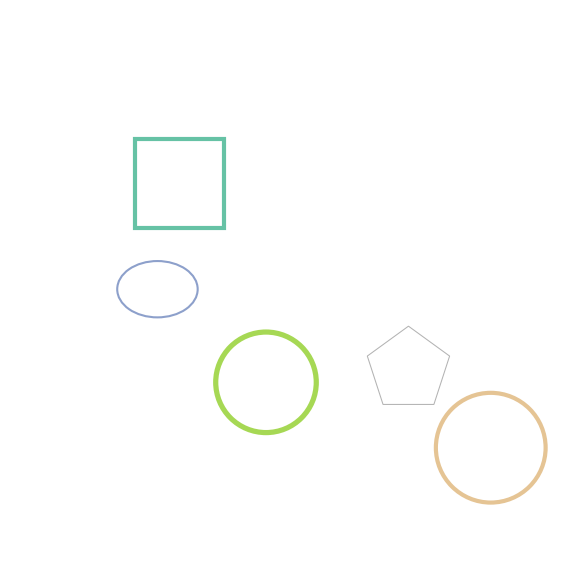[{"shape": "square", "thickness": 2, "radius": 0.39, "center": [0.311, 0.681]}, {"shape": "oval", "thickness": 1, "radius": 0.35, "center": [0.273, 0.498]}, {"shape": "circle", "thickness": 2.5, "radius": 0.44, "center": [0.461, 0.337]}, {"shape": "circle", "thickness": 2, "radius": 0.48, "center": [0.85, 0.224]}, {"shape": "pentagon", "thickness": 0.5, "radius": 0.37, "center": [0.707, 0.359]}]